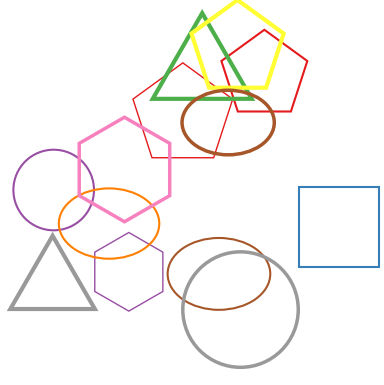[{"shape": "pentagon", "thickness": 1, "radius": 0.68, "center": [0.475, 0.7]}, {"shape": "pentagon", "thickness": 1.5, "radius": 0.59, "center": [0.687, 0.805]}, {"shape": "square", "thickness": 1.5, "radius": 0.52, "center": [0.88, 0.409]}, {"shape": "triangle", "thickness": 3, "radius": 0.74, "center": [0.525, 0.817]}, {"shape": "circle", "thickness": 1.5, "radius": 0.52, "center": [0.139, 0.506]}, {"shape": "hexagon", "thickness": 1, "radius": 0.51, "center": [0.335, 0.294]}, {"shape": "oval", "thickness": 1.5, "radius": 0.65, "center": [0.283, 0.419]}, {"shape": "pentagon", "thickness": 3, "radius": 0.63, "center": [0.617, 0.874]}, {"shape": "oval", "thickness": 2.5, "radius": 0.6, "center": [0.593, 0.682]}, {"shape": "oval", "thickness": 1.5, "radius": 0.67, "center": [0.569, 0.289]}, {"shape": "hexagon", "thickness": 2.5, "radius": 0.68, "center": [0.323, 0.56]}, {"shape": "triangle", "thickness": 3, "radius": 0.63, "center": [0.137, 0.261]}, {"shape": "circle", "thickness": 2.5, "radius": 0.75, "center": [0.625, 0.196]}]